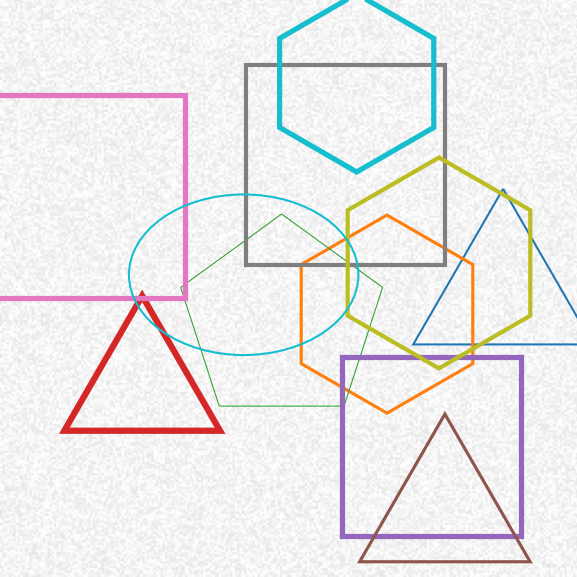[{"shape": "triangle", "thickness": 1, "radius": 0.9, "center": [0.871, 0.493]}, {"shape": "hexagon", "thickness": 1.5, "radius": 0.86, "center": [0.67, 0.455]}, {"shape": "pentagon", "thickness": 0.5, "radius": 0.92, "center": [0.488, 0.445]}, {"shape": "triangle", "thickness": 3, "radius": 0.78, "center": [0.246, 0.331]}, {"shape": "square", "thickness": 2.5, "radius": 0.78, "center": [0.747, 0.226]}, {"shape": "triangle", "thickness": 1.5, "radius": 0.85, "center": [0.77, 0.112]}, {"shape": "square", "thickness": 2.5, "radius": 0.88, "center": [0.145, 0.659]}, {"shape": "square", "thickness": 2, "radius": 0.86, "center": [0.598, 0.713]}, {"shape": "hexagon", "thickness": 2, "radius": 0.91, "center": [0.76, 0.544]}, {"shape": "hexagon", "thickness": 2.5, "radius": 0.77, "center": [0.618, 0.856]}, {"shape": "oval", "thickness": 1, "radius": 0.99, "center": [0.422, 0.523]}]